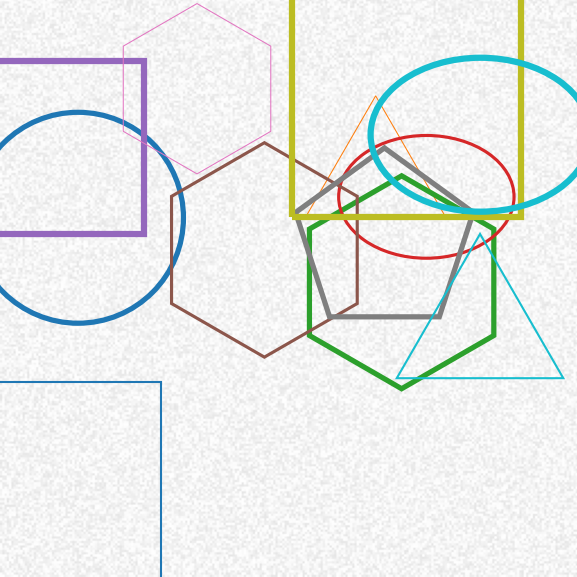[{"shape": "square", "thickness": 1, "radius": 0.87, "center": [0.105, 0.164]}, {"shape": "circle", "thickness": 2.5, "radius": 0.91, "center": [0.135, 0.622]}, {"shape": "triangle", "thickness": 0.5, "radius": 0.7, "center": [0.65, 0.694]}, {"shape": "hexagon", "thickness": 2.5, "radius": 0.92, "center": [0.695, 0.51]}, {"shape": "oval", "thickness": 1.5, "radius": 0.76, "center": [0.738, 0.658]}, {"shape": "square", "thickness": 3, "radius": 0.75, "center": [0.101, 0.743]}, {"shape": "hexagon", "thickness": 1.5, "radius": 0.93, "center": [0.458, 0.566]}, {"shape": "hexagon", "thickness": 0.5, "radius": 0.74, "center": [0.341, 0.845]}, {"shape": "pentagon", "thickness": 2.5, "radius": 0.81, "center": [0.666, 0.581]}, {"shape": "square", "thickness": 3, "radius": 0.99, "center": [0.704, 0.821]}, {"shape": "oval", "thickness": 3, "radius": 0.95, "center": [0.832, 0.766]}, {"shape": "triangle", "thickness": 1, "radius": 0.83, "center": [0.831, 0.428]}]